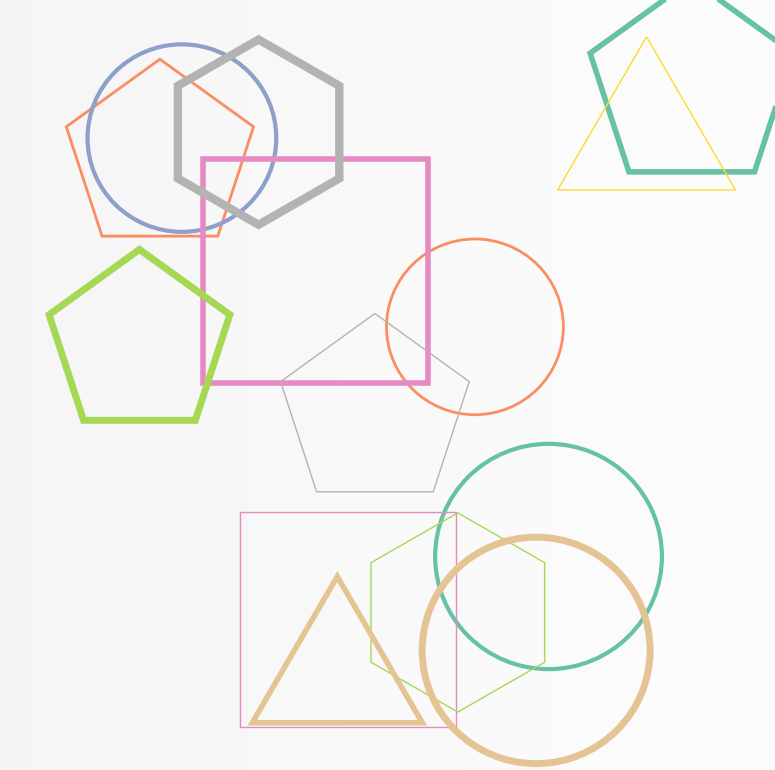[{"shape": "pentagon", "thickness": 2, "radius": 0.69, "center": [0.893, 0.888]}, {"shape": "circle", "thickness": 1.5, "radius": 0.73, "center": [0.708, 0.277]}, {"shape": "pentagon", "thickness": 1, "radius": 0.64, "center": [0.206, 0.796]}, {"shape": "circle", "thickness": 1, "radius": 0.57, "center": [0.613, 0.576]}, {"shape": "circle", "thickness": 1.5, "radius": 0.61, "center": [0.235, 0.821]}, {"shape": "square", "thickness": 0.5, "radius": 0.7, "center": [0.449, 0.195]}, {"shape": "square", "thickness": 2, "radius": 0.73, "center": [0.407, 0.648]}, {"shape": "hexagon", "thickness": 0.5, "radius": 0.65, "center": [0.591, 0.205]}, {"shape": "pentagon", "thickness": 2.5, "radius": 0.61, "center": [0.18, 0.553]}, {"shape": "triangle", "thickness": 0.5, "radius": 0.66, "center": [0.834, 0.82]}, {"shape": "circle", "thickness": 2.5, "radius": 0.74, "center": [0.692, 0.155]}, {"shape": "triangle", "thickness": 2, "radius": 0.63, "center": [0.435, 0.125]}, {"shape": "hexagon", "thickness": 3, "radius": 0.6, "center": [0.334, 0.828]}, {"shape": "pentagon", "thickness": 0.5, "radius": 0.64, "center": [0.484, 0.465]}]